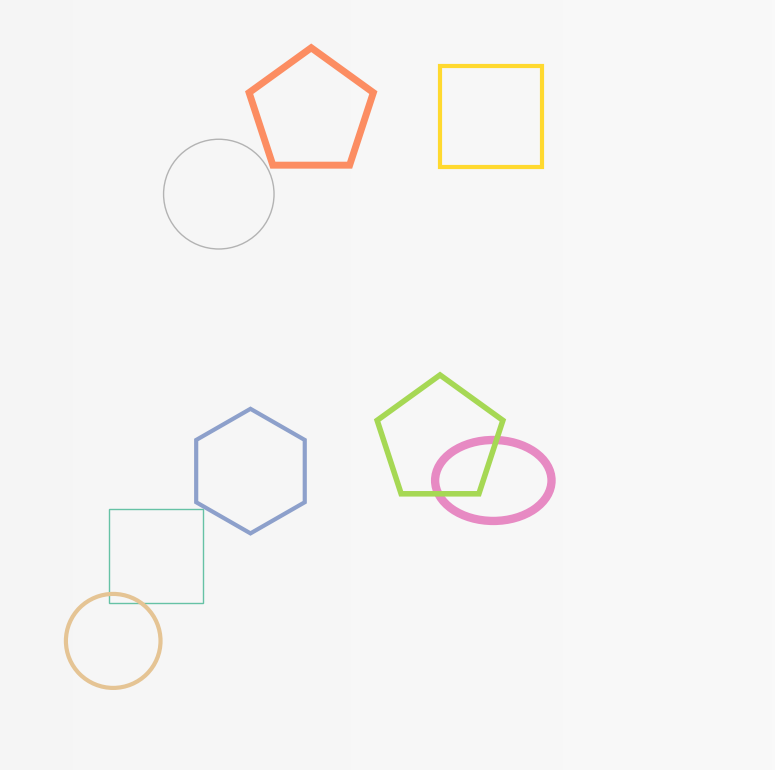[{"shape": "square", "thickness": 0.5, "radius": 0.31, "center": [0.201, 0.278]}, {"shape": "pentagon", "thickness": 2.5, "radius": 0.42, "center": [0.402, 0.854]}, {"shape": "hexagon", "thickness": 1.5, "radius": 0.4, "center": [0.323, 0.388]}, {"shape": "oval", "thickness": 3, "radius": 0.38, "center": [0.637, 0.376]}, {"shape": "pentagon", "thickness": 2, "radius": 0.43, "center": [0.568, 0.428]}, {"shape": "square", "thickness": 1.5, "radius": 0.33, "center": [0.634, 0.849]}, {"shape": "circle", "thickness": 1.5, "radius": 0.31, "center": [0.146, 0.168]}, {"shape": "circle", "thickness": 0.5, "radius": 0.36, "center": [0.282, 0.748]}]